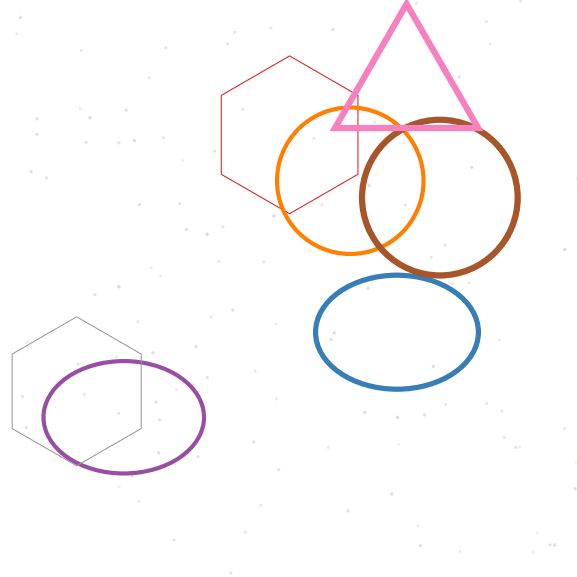[{"shape": "hexagon", "thickness": 0.5, "radius": 0.68, "center": [0.501, 0.766]}, {"shape": "oval", "thickness": 2.5, "radius": 0.71, "center": [0.687, 0.424]}, {"shape": "oval", "thickness": 2, "radius": 0.69, "center": [0.214, 0.277]}, {"shape": "circle", "thickness": 2, "radius": 0.63, "center": [0.607, 0.686]}, {"shape": "circle", "thickness": 3, "radius": 0.67, "center": [0.762, 0.657]}, {"shape": "triangle", "thickness": 3, "radius": 0.72, "center": [0.704, 0.849]}, {"shape": "hexagon", "thickness": 0.5, "radius": 0.64, "center": [0.133, 0.322]}]